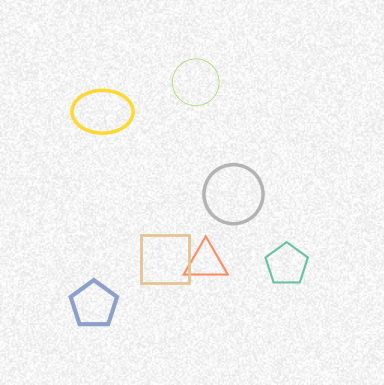[{"shape": "pentagon", "thickness": 1.5, "radius": 0.29, "center": [0.745, 0.313]}, {"shape": "triangle", "thickness": 1.5, "radius": 0.33, "center": [0.534, 0.32]}, {"shape": "pentagon", "thickness": 3, "radius": 0.32, "center": [0.244, 0.209]}, {"shape": "circle", "thickness": 0.5, "radius": 0.3, "center": [0.508, 0.786]}, {"shape": "oval", "thickness": 2.5, "radius": 0.4, "center": [0.266, 0.71]}, {"shape": "square", "thickness": 2, "radius": 0.31, "center": [0.429, 0.328]}, {"shape": "circle", "thickness": 2.5, "radius": 0.38, "center": [0.606, 0.496]}]